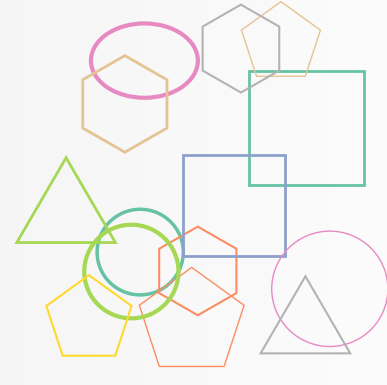[{"shape": "square", "thickness": 2, "radius": 0.74, "center": [0.79, 0.667]}, {"shape": "circle", "thickness": 2.5, "radius": 0.56, "center": [0.362, 0.345]}, {"shape": "hexagon", "thickness": 1.5, "radius": 0.58, "center": [0.51, 0.296]}, {"shape": "pentagon", "thickness": 1, "radius": 0.71, "center": [0.495, 0.163]}, {"shape": "square", "thickness": 2, "radius": 0.66, "center": [0.604, 0.466]}, {"shape": "circle", "thickness": 1, "radius": 0.75, "center": [0.851, 0.25]}, {"shape": "oval", "thickness": 3, "radius": 0.69, "center": [0.373, 0.843]}, {"shape": "circle", "thickness": 3, "radius": 0.61, "center": [0.339, 0.295]}, {"shape": "triangle", "thickness": 2, "radius": 0.73, "center": [0.171, 0.443]}, {"shape": "pentagon", "thickness": 1.5, "radius": 0.58, "center": [0.23, 0.17]}, {"shape": "pentagon", "thickness": 1, "radius": 0.54, "center": [0.725, 0.889]}, {"shape": "hexagon", "thickness": 2, "radius": 0.63, "center": [0.322, 0.73]}, {"shape": "triangle", "thickness": 1.5, "radius": 0.67, "center": [0.788, 0.149]}, {"shape": "hexagon", "thickness": 1.5, "radius": 0.57, "center": [0.622, 0.874]}]